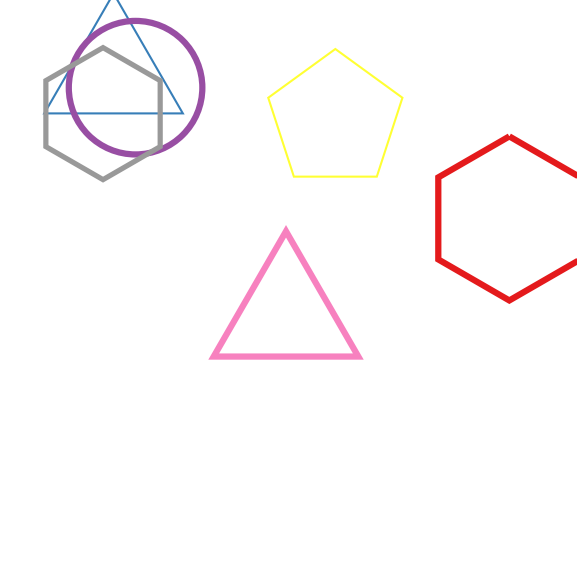[{"shape": "hexagon", "thickness": 3, "radius": 0.71, "center": [0.882, 0.621]}, {"shape": "triangle", "thickness": 1, "radius": 0.69, "center": [0.197, 0.872]}, {"shape": "circle", "thickness": 3, "radius": 0.58, "center": [0.235, 0.847]}, {"shape": "pentagon", "thickness": 1, "radius": 0.61, "center": [0.581, 0.792]}, {"shape": "triangle", "thickness": 3, "radius": 0.72, "center": [0.495, 0.454]}, {"shape": "hexagon", "thickness": 2.5, "radius": 0.57, "center": [0.178, 0.802]}]